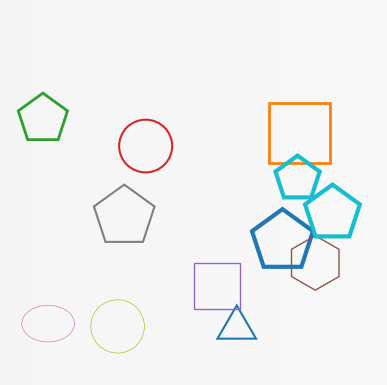[{"shape": "triangle", "thickness": 1.5, "radius": 0.29, "center": [0.611, 0.149]}, {"shape": "pentagon", "thickness": 3, "radius": 0.41, "center": [0.729, 0.374]}, {"shape": "square", "thickness": 2, "radius": 0.39, "center": [0.773, 0.655]}, {"shape": "pentagon", "thickness": 2, "radius": 0.33, "center": [0.111, 0.691]}, {"shape": "circle", "thickness": 1.5, "radius": 0.34, "center": [0.376, 0.621]}, {"shape": "square", "thickness": 1, "radius": 0.3, "center": [0.561, 0.256]}, {"shape": "hexagon", "thickness": 1, "radius": 0.35, "center": [0.814, 0.317]}, {"shape": "oval", "thickness": 0.5, "radius": 0.34, "center": [0.124, 0.159]}, {"shape": "pentagon", "thickness": 1.5, "radius": 0.41, "center": [0.321, 0.438]}, {"shape": "circle", "thickness": 0.5, "radius": 0.35, "center": [0.304, 0.152]}, {"shape": "pentagon", "thickness": 3, "radius": 0.3, "center": [0.768, 0.536]}, {"shape": "pentagon", "thickness": 3, "radius": 0.37, "center": [0.858, 0.446]}]